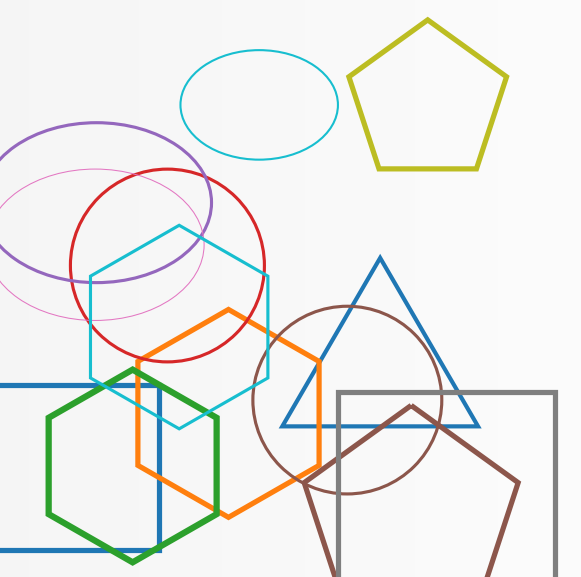[{"shape": "square", "thickness": 2.5, "radius": 0.71, "center": [0.131, 0.189]}, {"shape": "triangle", "thickness": 2, "radius": 0.97, "center": [0.654, 0.358]}, {"shape": "hexagon", "thickness": 2.5, "radius": 0.9, "center": [0.393, 0.283]}, {"shape": "hexagon", "thickness": 3, "radius": 0.83, "center": [0.228, 0.192]}, {"shape": "circle", "thickness": 1.5, "radius": 0.83, "center": [0.288, 0.539]}, {"shape": "oval", "thickness": 1.5, "radius": 0.99, "center": [0.166, 0.648]}, {"shape": "pentagon", "thickness": 2.5, "radius": 0.97, "center": [0.707, 0.104]}, {"shape": "circle", "thickness": 1.5, "radius": 0.81, "center": [0.598, 0.306]}, {"shape": "oval", "thickness": 0.5, "radius": 0.94, "center": [0.164, 0.575]}, {"shape": "square", "thickness": 2.5, "radius": 0.93, "center": [0.768, 0.134]}, {"shape": "pentagon", "thickness": 2.5, "radius": 0.71, "center": [0.736, 0.822]}, {"shape": "oval", "thickness": 1, "radius": 0.68, "center": [0.446, 0.817]}, {"shape": "hexagon", "thickness": 1.5, "radius": 0.88, "center": [0.308, 0.433]}]